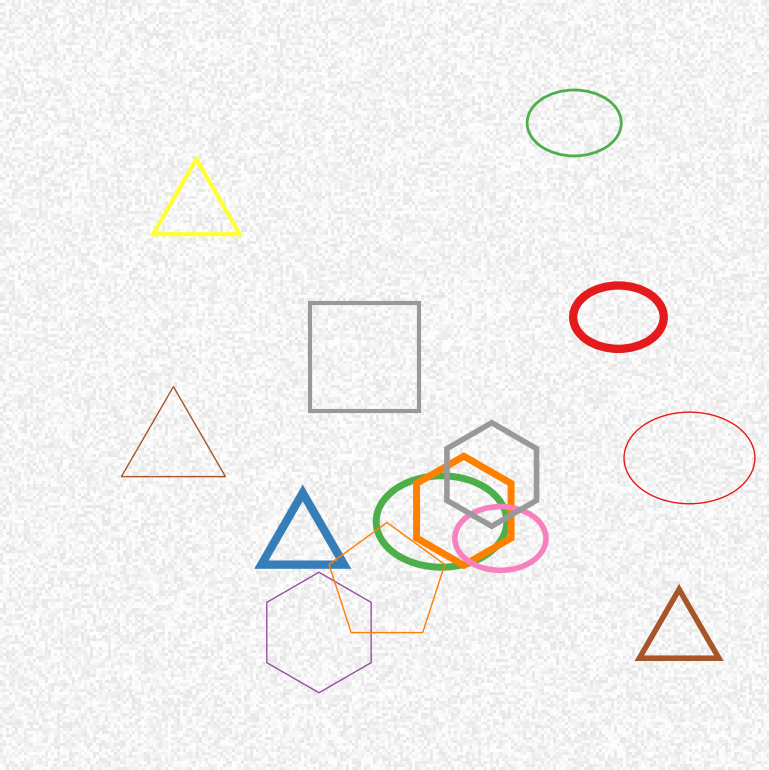[{"shape": "oval", "thickness": 0.5, "radius": 0.42, "center": [0.895, 0.405]}, {"shape": "oval", "thickness": 3, "radius": 0.29, "center": [0.803, 0.588]}, {"shape": "triangle", "thickness": 3, "radius": 0.31, "center": [0.393, 0.298]}, {"shape": "oval", "thickness": 2.5, "radius": 0.42, "center": [0.573, 0.323]}, {"shape": "oval", "thickness": 1, "radius": 0.31, "center": [0.746, 0.84]}, {"shape": "hexagon", "thickness": 0.5, "radius": 0.39, "center": [0.414, 0.179]}, {"shape": "pentagon", "thickness": 0.5, "radius": 0.4, "center": [0.503, 0.242]}, {"shape": "hexagon", "thickness": 2.5, "radius": 0.35, "center": [0.602, 0.337]}, {"shape": "triangle", "thickness": 1.5, "radius": 0.32, "center": [0.255, 0.728]}, {"shape": "triangle", "thickness": 0.5, "radius": 0.39, "center": [0.225, 0.42]}, {"shape": "triangle", "thickness": 2, "radius": 0.3, "center": [0.882, 0.175]}, {"shape": "oval", "thickness": 2, "radius": 0.3, "center": [0.65, 0.301]}, {"shape": "square", "thickness": 1.5, "radius": 0.35, "center": [0.474, 0.536]}, {"shape": "hexagon", "thickness": 2, "radius": 0.34, "center": [0.639, 0.384]}]